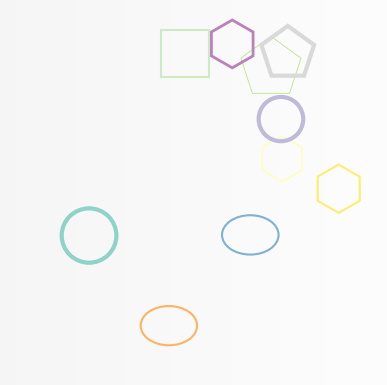[{"shape": "circle", "thickness": 3, "radius": 0.35, "center": [0.23, 0.388]}, {"shape": "hexagon", "thickness": 1, "radius": 0.3, "center": [0.728, 0.588]}, {"shape": "circle", "thickness": 3, "radius": 0.29, "center": [0.725, 0.691]}, {"shape": "oval", "thickness": 1.5, "radius": 0.36, "center": [0.646, 0.39]}, {"shape": "oval", "thickness": 1.5, "radius": 0.36, "center": [0.436, 0.154]}, {"shape": "pentagon", "thickness": 0.5, "radius": 0.41, "center": [0.699, 0.824]}, {"shape": "pentagon", "thickness": 3, "radius": 0.36, "center": [0.743, 0.861]}, {"shape": "hexagon", "thickness": 2, "radius": 0.31, "center": [0.599, 0.886]}, {"shape": "square", "thickness": 1.5, "radius": 0.31, "center": [0.478, 0.861]}, {"shape": "hexagon", "thickness": 1.5, "radius": 0.31, "center": [0.874, 0.51]}]